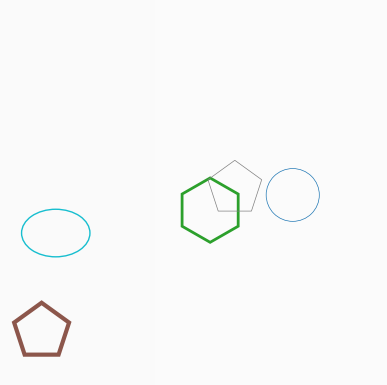[{"shape": "circle", "thickness": 0.5, "radius": 0.34, "center": [0.755, 0.494]}, {"shape": "hexagon", "thickness": 2, "radius": 0.42, "center": [0.542, 0.454]}, {"shape": "pentagon", "thickness": 3, "radius": 0.37, "center": [0.107, 0.139]}, {"shape": "pentagon", "thickness": 0.5, "radius": 0.36, "center": [0.606, 0.511]}, {"shape": "oval", "thickness": 1, "radius": 0.44, "center": [0.144, 0.395]}]